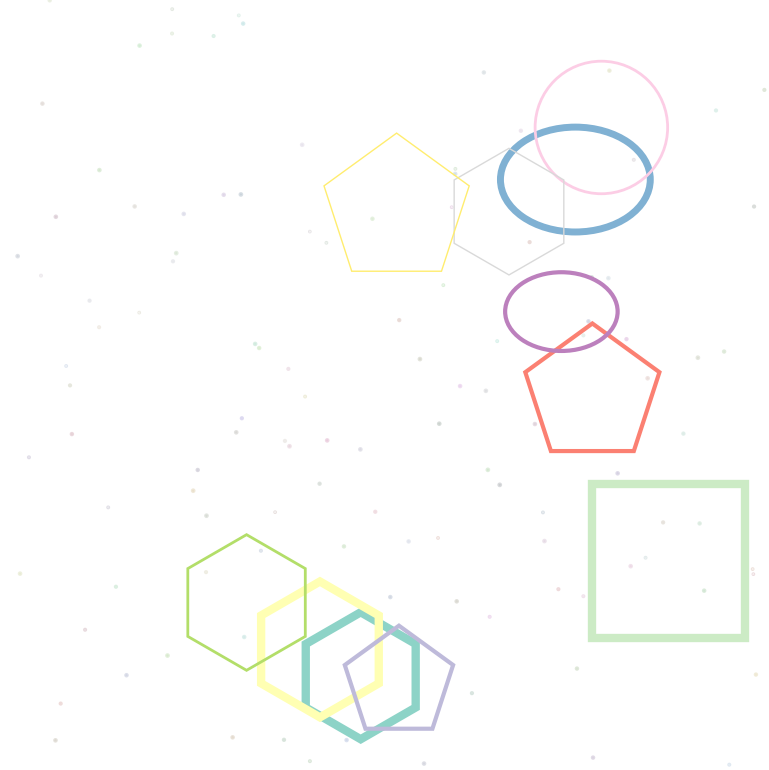[{"shape": "hexagon", "thickness": 3, "radius": 0.41, "center": [0.468, 0.122]}, {"shape": "hexagon", "thickness": 3, "radius": 0.44, "center": [0.416, 0.157]}, {"shape": "pentagon", "thickness": 1.5, "radius": 0.37, "center": [0.518, 0.113]}, {"shape": "pentagon", "thickness": 1.5, "radius": 0.46, "center": [0.769, 0.488]}, {"shape": "oval", "thickness": 2.5, "radius": 0.49, "center": [0.747, 0.767]}, {"shape": "hexagon", "thickness": 1, "radius": 0.44, "center": [0.32, 0.218]}, {"shape": "circle", "thickness": 1, "radius": 0.43, "center": [0.781, 0.834]}, {"shape": "hexagon", "thickness": 0.5, "radius": 0.41, "center": [0.661, 0.725]}, {"shape": "oval", "thickness": 1.5, "radius": 0.37, "center": [0.729, 0.595]}, {"shape": "square", "thickness": 3, "radius": 0.5, "center": [0.868, 0.272]}, {"shape": "pentagon", "thickness": 0.5, "radius": 0.5, "center": [0.515, 0.728]}]